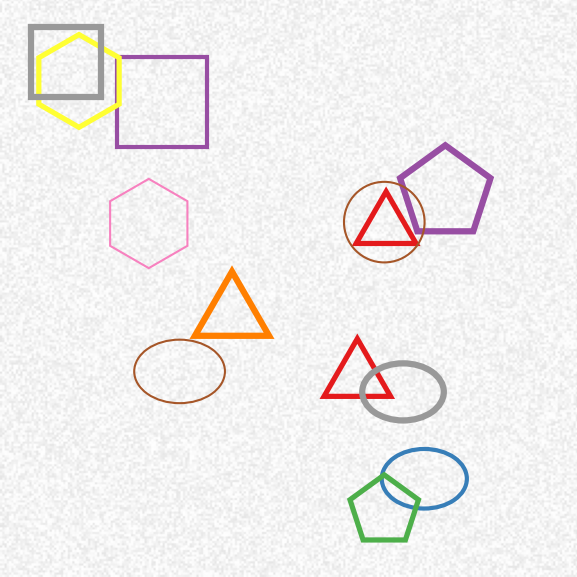[{"shape": "triangle", "thickness": 2.5, "radius": 0.3, "center": [0.669, 0.607]}, {"shape": "triangle", "thickness": 2.5, "radius": 0.33, "center": [0.619, 0.346]}, {"shape": "oval", "thickness": 2, "radius": 0.37, "center": [0.735, 0.17]}, {"shape": "pentagon", "thickness": 2.5, "radius": 0.31, "center": [0.665, 0.115]}, {"shape": "square", "thickness": 2, "radius": 0.39, "center": [0.28, 0.823]}, {"shape": "pentagon", "thickness": 3, "radius": 0.41, "center": [0.771, 0.665]}, {"shape": "triangle", "thickness": 3, "radius": 0.37, "center": [0.402, 0.455]}, {"shape": "hexagon", "thickness": 2.5, "radius": 0.4, "center": [0.137, 0.859]}, {"shape": "oval", "thickness": 1, "radius": 0.39, "center": [0.311, 0.356]}, {"shape": "circle", "thickness": 1, "radius": 0.35, "center": [0.665, 0.615]}, {"shape": "hexagon", "thickness": 1, "radius": 0.39, "center": [0.258, 0.612]}, {"shape": "oval", "thickness": 3, "radius": 0.35, "center": [0.698, 0.321]}, {"shape": "square", "thickness": 3, "radius": 0.3, "center": [0.114, 0.892]}]